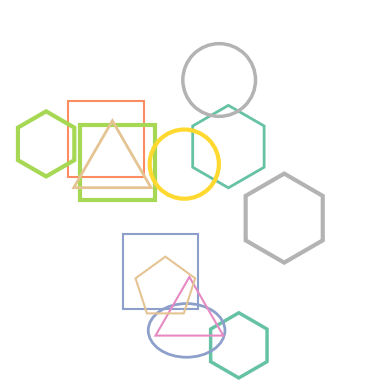[{"shape": "hexagon", "thickness": 2.5, "radius": 0.42, "center": [0.62, 0.103]}, {"shape": "hexagon", "thickness": 2, "radius": 0.54, "center": [0.593, 0.619]}, {"shape": "square", "thickness": 1.5, "radius": 0.49, "center": [0.274, 0.64]}, {"shape": "oval", "thickness": 2, "radius": 0.5, "center": [0.485, 0.142]}, {"shape": "square", "thickness": 1.5, "radius": 0.49, "center": [0.416, 0.294]}, {"shape": "triangle", "thickness": 1.5, "radius": 0.51, "center": [0.492, 0.179]}, {"shape": "square", "thickness": 3, "radius": 0.49, "center": [0.305, 0.578]}, {"shape": "hexagon", "thickness": 3, "radius": 0.42, "center": [0.12, 0.626]}, {"shape": "circle", "thickness": 3, "radius": 0.45, "center": [0.479, 0.574]}, {"shape": "triangle", "thickness": 2, "radius": 0.58, "center": [0.292, 0.57]}, {"shape": "pentagon", "thickness": 1.5, "radius": 0.41, "center": [0.43, 0.252]}, {"shape": "hexagon", "thickness": 3, "radius": 0.58, "center": [0.738, 0.433]}, {"shape": "circle", "thickness": 2.5, "radius": 0.47, "center": [0.569, 0.792]}]